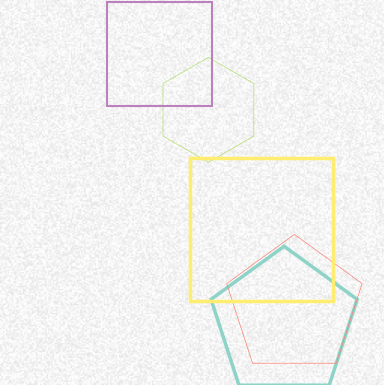[{"shape": "pentagon", "thickness": 2.5, "radius": 1.0, "center": [0.738, 0.161]}, {"shape": "pentagon", "thickness": 0.5, "radius": 0.92, "center": [0.765, 0.206]}, {"shape": "hexagon", "thickness": 0.5, "radius": 0.68, "center": [0.541, 0.715]}, {"shape": "square", "thickness": 1.5, "radius": 0.68, "center": [0.414, 0.859]}, {"shape": "square", "thickness": 2.5, "radius": 0.93, "center": [0.679, 0.404]}]